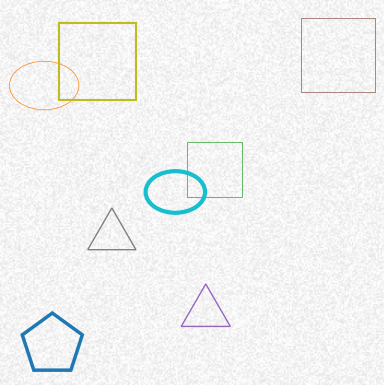[{"shape": "pentagon", "thickness": 2.5, "radius": 0.41, "center": [0.136, 0.105]}, {"shape": "oval", "thickness": 0.5, "radius": 0.45, "center": [0.115, 0.778]}, {"shape": "square", "thickness": 0.5, "radius": 0.36, "center": [0.557, 0.56]}, {"shape": "triangle", "thickness": 1, "radius": 0.37, "center": [0.534, 0.189]}, {"shape": "square", "thickness": 0.5, "radius": 0.48, "center": [0.878, 0.857]}, {"shape": "triangle", "thickness": 1, "radius": 0.36, "center": [0.291, 0.388]}, {"shape": "square", "thickness": 1.5, "radius": 0.5, "center": [0.253, 0.841]}, {"shape": "oval", "thickness": 3, "radius": 0.39, "center": [0.455, 0.501]}]